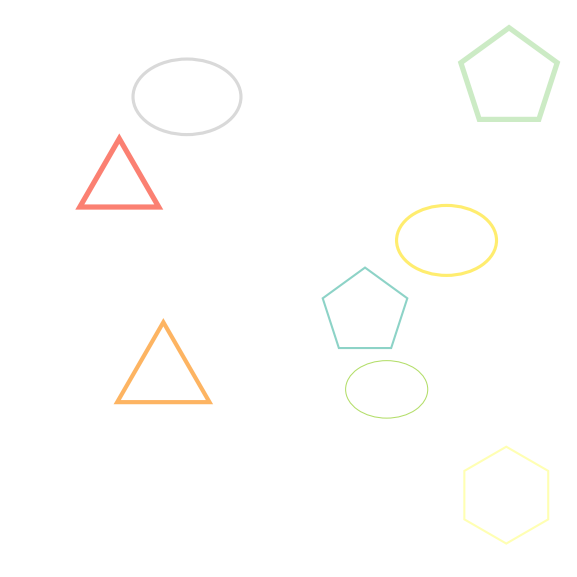[{"shape": "pentagon", "thickness": 1, "radius": 0.39, "center": [0.632, 0.459]}, {"shape": "hexagon", "thickness": 1, "radius": 0.42, "center": [0.877, 0.142]}, {"shape": "triangle", "thickness": 2.5, "radius": 0.39, "center": [0.207, 0.68]}, {"shape": "triangle", "thickness": 2, "radius": 0.46, "center": [0.283, 0.349]}, {"shape": "oval", "thickness": 0.5, "radius": 0.36, "center": [0.67, 0.325]}, {"shape": "oval", "thickness": 1.5, "radius": 0.47, "center": [0.324, 0.831]}, {"shape": "pentagon", "thickness": 2.5, "radius": 0.44, "center": [0.881, 0.863]}, {"shape": "oval", "thickness": 1.5, "radius": 0.43, "center": [0.773, 0.583]}]